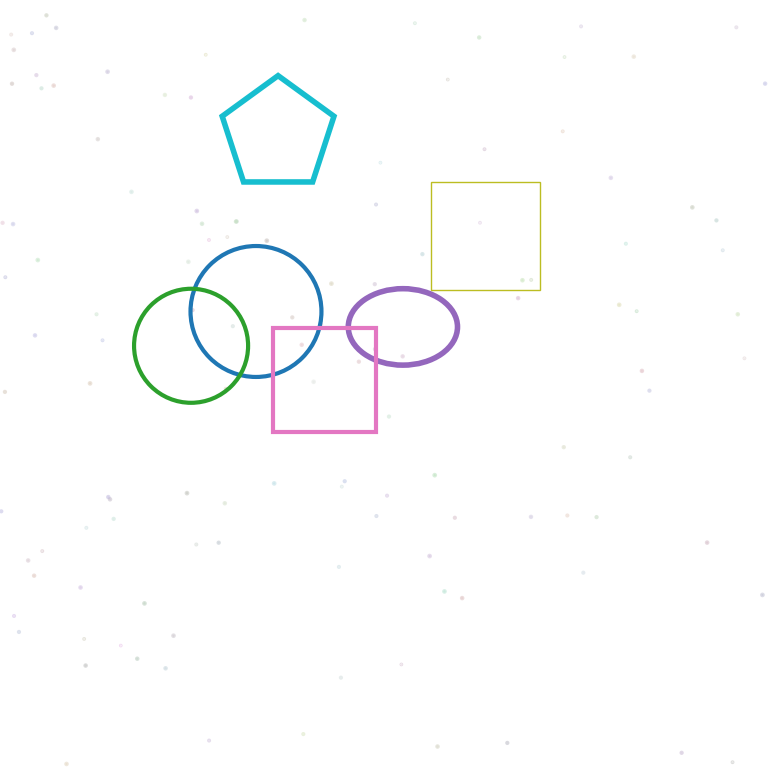[{"shape": "circle", "thickness": 1.5, "radius": 0.43, "center": [0.332, 0.595]}, {"shape": "circle", "thickness": 1.5, "radius": 0.37, "center": [0.248, 0.551]}, {"shape": "oval", "thickness": 2, "radius": 0.35, "center": [0.523, 0.575]}, {"shape": "square", "thickness": 1.5, "radius": 0.34, "center": [0.421, 0.507]}, {"shape": "square", "thickness": 0.5, "radius": 0.35, "center": [0.631, 0.694]}, {"shape": "pentagon", "thickness": 2, "radius": 0.38, "center": [0.361, 0.825]}]